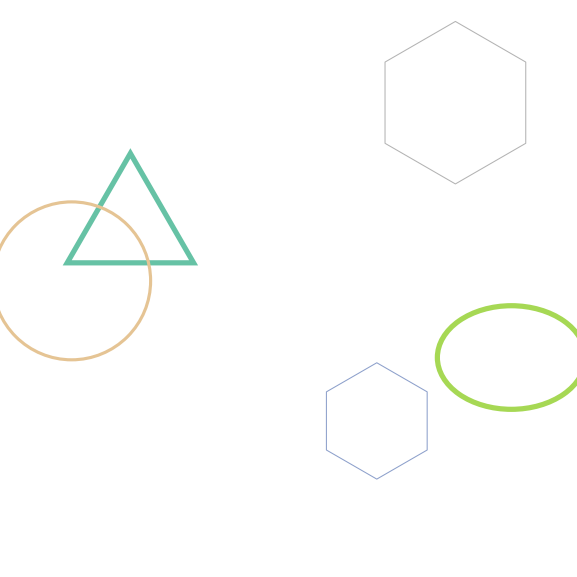[{"shape": "triangle", "thickness": 2.5, "radius": 0.63, "center": [0.226, 0.607]}, {"shape": "hexagon", "thickness": 0.5, "radius": 0.5, "center": [0.652, 0.27]}, {"shape": "oval", "thickness": 2.5, "radius": 0.64, "center": [0.886, 0.38]}, {"shape": "circle", "thickness": 1.5, "radius": 0.68, "center": [0.124, 0.513]}, {"shape": "hexagon", "thickness": 0.5, "radius": 0.7, "center": [0.789, 0.821]}]